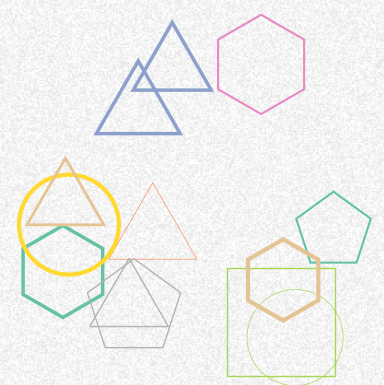[{"shape": "pentagon", "thickness": 1.5, "radius": 0.51, "center": [0.866, 0.4]}, {"shape": "hexagon", "thickness": 2.5, "radius": 0.6, "center": [0.163, 0.295]}, {"shape": "triangle", "thickness": 0.5, "radius": 0.66, "center": [0.397, 0.393]}, {"shape": "triangle", "thickness": 2.5, "radius": 0.58, "center": [0.447, 0.824]}, {"shape": "triangle", "thickness": 2.5, "radius": 0.63, "center": [0.359, 0.716]}, {"shape": "hexagon", "thickness": 1.5, "radius": 0.64, "center": [0.678, 0.833]}, {"shape": "circle", "thickness": 0.5, "radius": 0.62, "center": [0.766, 0.123]}, {"shape": "square", "thickness": 1, "radius": 0.7, "center": [0.731, 0.163]}, {"shape": "circle", "thickness": 3, "radius": 0.65, "center": [0.179, 0.417]}, {"shape": "hexagon", "thickness": 3, "radius": 0.53, "center": [0.735, 0.273]}, {"shape": "triangle", "thickness": 2, "radius": 0.58, "center": [0.17, 0.474]}, {"shape": "pentagon", "thickness": 1, "radius": 0.64, "center": [0.348, 0.2]}, {"shape": "triangle", "thickness": 1, "radius": 0.59, "center": [0.335, 0.211]}]